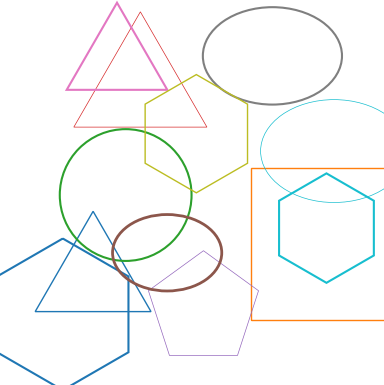[{"shape": "hexagon", "thickness": 1.5, "radius": 0.98, "center": [0.163, 0.183]}, {"shape": "triangle", "thickness": 1, "radius": 0.87, "center": [0.242, 0.277]}, {"shape": "square", "thickness": 1, "radius": 0.98, "center": [0.849, 0.366]}, {"shape": "circle", "thickness": 1.5, "radius": 0.86, "center": [0.326, 0.493]}, {"shape": "triangle", "thickness": 0.5, "radius": 1.0, "center": [0.365, 0.77]}, {"shape": "pentagon", "thickness": 0.5, "radius": 0.75, "center": [0.529, 0.198]}, {"shape": "oval", "thickness": 2, "radius": 0.71, "center": [0.434, 0.343]}, {"shape": "triangle", "thickness": 1.5, "radius": 0.75, "center": [0.304, 0.842]}, {"shape": "oval", "thickness": 1.5, "radius": 0.9, "center": [0.708, 0.855]}, {"shape": "hexagon", "thickness": 1, "radius": 0.77, "center": [0.51, 0.653]}, {"shape": "hexagon", "thickness": 1.5, "radius": 0.71, "center": [0.848, 0.408]}, {"shape": "oval", "thickness": 0.5, "radius": 0.95, "center": [0.868, 0.608]}]